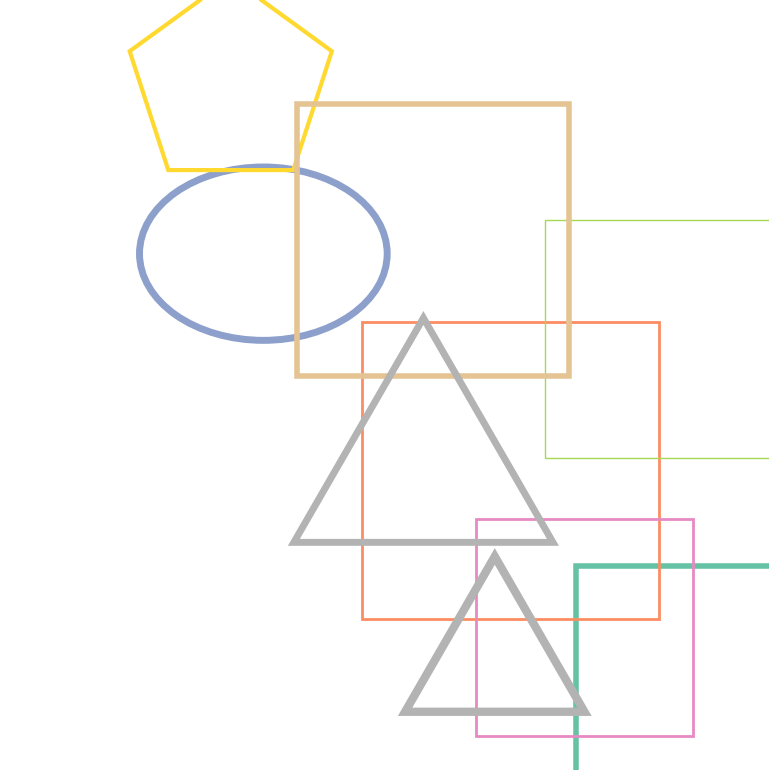[{"shape": "square", "thickness": 2, "radius": 0.69, "center": [0.885, 0.127]}, {"shape": "square", "thickness": 1, "radius": 0.96, "center": [0.664, 0.389]}, {"shape": "oval", "thickness": 2.5, "radius": 0.8, "center": [0.342, 0.671]}, {"shape": "square", "thickness": 1, "radius": 0.7, "center": [0.759, 0.185]}, {"shape": "square", "thickness": 0.5, "radius": 0.77, "center": [0.862, 0.56]}, {"shape": "pentagon", "thickness": 1.5, "radius": 0.69, "center": [0.3, 0.891]}, {"shape": "square", "thickness": 2, "radius": 0.88, "center": [0.562, 0.689]}, {"shape": "triangle", "thickness": 2.5, "radius": 0.97, "center": [0.55, 0.393]}, {"shape": "triangle", "thickness": 3, "radius": 0.67, "center": [0.643, 0.143]}]